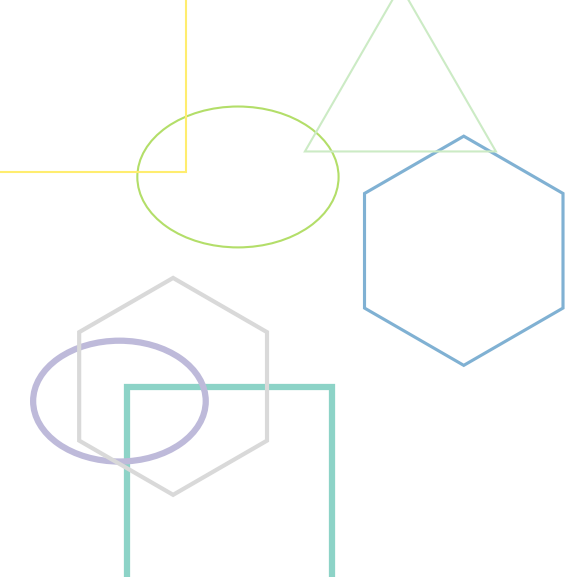[{"shape": "square", "thickness": 3, "radius": 0.89, "center": [0.397, 0.151]}, {"shape": "oval", "thickness": 3, "radius": 0.75, "center": [0.207, 0.305]}, {"shape": "hexagon", "thickness": 1.5, "radius": 0.99, "center": [0.803, 0.565]}, {"shape": "oval", "thickness": 1, "radius": 0.87, "center": [0.412, 0.693]}, {"shape": "hexagon", "thickness": 2, "radius": 0.94, "center": [0.3, 0.33]}, {"shape": "triangle", "thickness": 1, "radius": 0.95, "center": [0.693, 0.832]}, {"shape": "square", "thickness": 1, "radius": 0.89, "center": [0.144, 0.879]}]